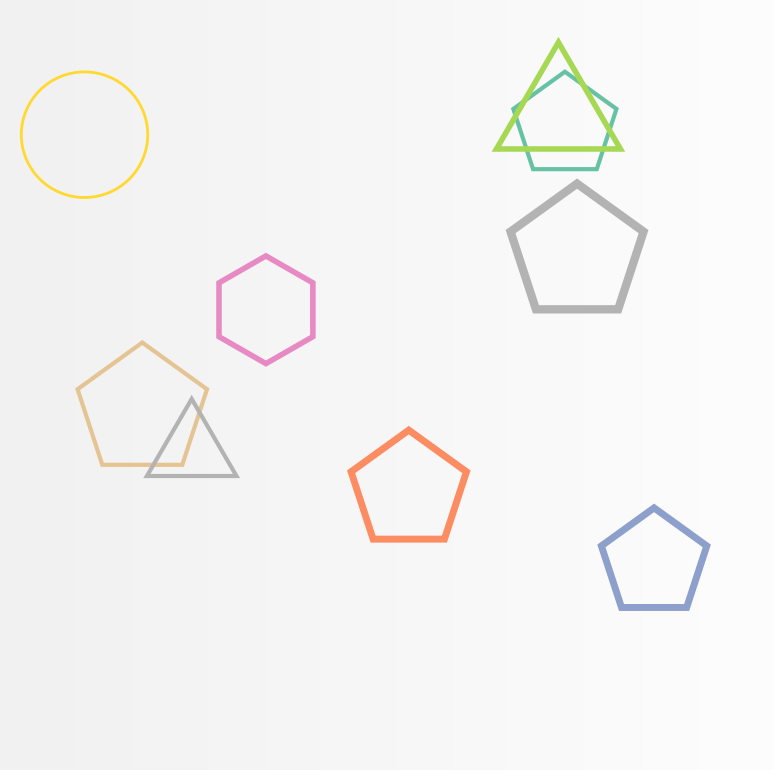[{"shape": "pentagon", "thickness": 1.5, "radius": 0.35, "center": [0.729, 0.837]}, {"shape": "pentagon", "thickness": 2.5, "radius": 0.39, "center": [0.527, 0.363]}, {"shape": "pentagon", "thickness": 2.5, "radius": 0.36, "center": [0.844, 0.269]}, {"shape": "hexagon", "thickness": 2, "radius": 0.35, "center": [0.343, 0.598]}, {"shape": "triangle", "thickness": 2, "radius": 0.46, "center": [0.721, 0.853]}, {"shape": "circle", "thickness": 1, "radius": 0.41, "center": [0.109, 0.825]}, {"shape": "pentagon", "thickness": 1.5, "radius": 0.44, "center": [0.184, 0.467]}, {"shape": "triangle", "thickness": 1.5, "radius": 0.33, "center": [0.247, 0.415]}, {"shape": "pentagon", "thickness": 3, "radius": 0.45, "center": [0.745, 0.671]}]